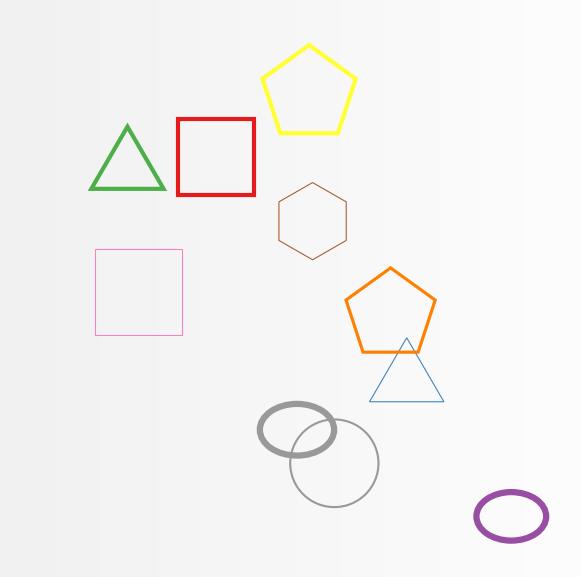[{"shape": "square", "thickness": 2, "radius": 0.33, "center": [0.371, 0.728]}, {"shape": "triangle", "thickness": 0.5, "radius": 0.37, "center": [0.7, 0.34]}, {"shape": "triangle", "thickness": 2, "radius": 0.36, "center": [0.219, 0.708]}, {"shape": "oval", "thickness": 3, "radius": 0.3, "center": [0.88, 0.105]}, {"shape": "pentagon", "thickness": 1.5, "radius": 0.4, "center": [0.672, 0.455]}, {"shape": "pentagon", "thickness": 2, "radius": 0.42, "center": [0.532, 0.837]}, {"shape": "hexagon", "thickness": 0.5, "radius": 0.33, "center": [0.538, 0.616]}, {"shape": "square", "thickness": 0.5, "radius": 0.37, "center": [0.238, 0.493]}, {"shape": "circle", "thickness": 1, "radius": 0.38, "center": [0.575, 0.197]}, {"shape": "oval", "thickness": 3, "radius": 0.32, "center": [0.511, 0.255]}]